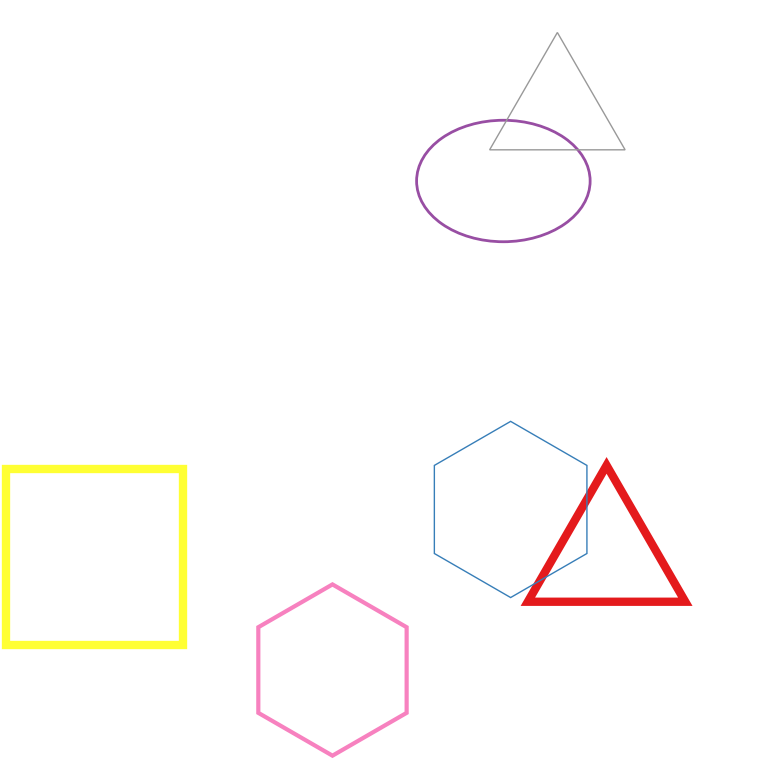[{"shape": "triangle", "thickness": 3, "radius": 0.59, "center": [0.788, 0.278]}, {"shape": "hexagon", "thickness": 0.5, "radius": 0.57, "center": [0.663, 0.338]}, {"shape": "oval", "thickness": 1, "radius": 0.56, "center": [0.654, 0.765]}, {"shape": "square", "thickness": 3, "radius": 0.57, "center": [0.123, 0.277]}, {"shape": "hexagon", "thickness": 1.5, "radius": 0.56, "center": [0.432, 0.13]}, {"shape": "triangle", "thickness": 0.5, "radius": 0.51, "center": [0.724, 0.856]}]